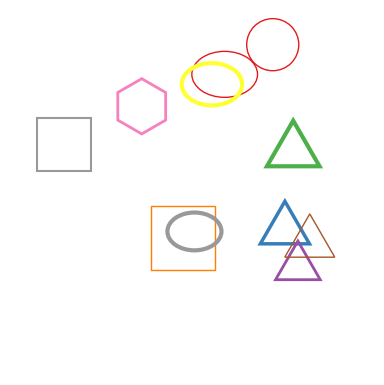[{"shape": "oval", "thickness": 1, "radius": 0.43, "center": [0.584, 0.807]}, {"shape": "circle", "thickness": 1, "radius": 0.34, "center": [0.708, 0.884]}, {"shape": "triangle", "thickness": 2.5, "radius": 0.37, "center": [0.74, 0.404]}, {"shape": "triangle", "thickness": 3, "radius": 0.39, "center": [0.762, 0.608]}, {"shape": "triangle", "thickness": 2, "radius": 0.33, "center": [0.774, 0.307]}, {"shape": "square", "thickness": 1, "radius": 0.42, "center": [0.475, 0.381]}, {"shape": "oval", "thickness": 3, "radius": 0.39, "center": [0.551, 0.781]}, {"shape": "triangle", "thickness": 1, "radius": 0.37, "center": [0.805, 0.369]}, {"shape": "hexagon", "thickness": 2, "radius": 0.36, "center": [0.368, 0.724]}, {"shape": "oval", "thickness": 3, "radius": 0.35, "center": [0.505, 0.399]}, {"shape": "square", "thickness": 1.5, "radius": 0.35, "center": [0.167, 0.624]}]